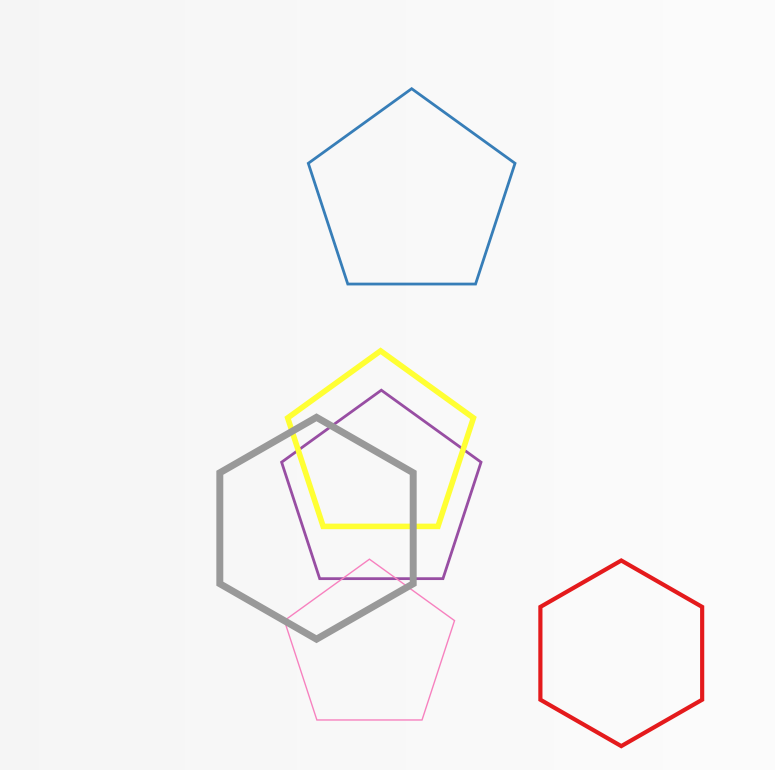[{"shape": "hexagon", "thickness": 1.5, "radius": 0.6, "center": [0.802, 0.152]}, {"shape": "pentagon", "thickness": 1, "radius": 0.7, "center": [0.531, 0.745]}, {"shape": "pentagon", "thickness": 1, "radius": 0.68, "center": [0.492, 0.358]}, {"shape": "pentagon", "thickness": 2, "radius": 0.63, "center": [0.491, 0.418]}, {"shape": "pentagon", "thickness": 0.5, "radius": 0.58, "center": [0.477, 0.158]}, {"shape": "hexagon", "thickness": 2.5, "radius": 0.72, "center": [0.408, 0.314]}]